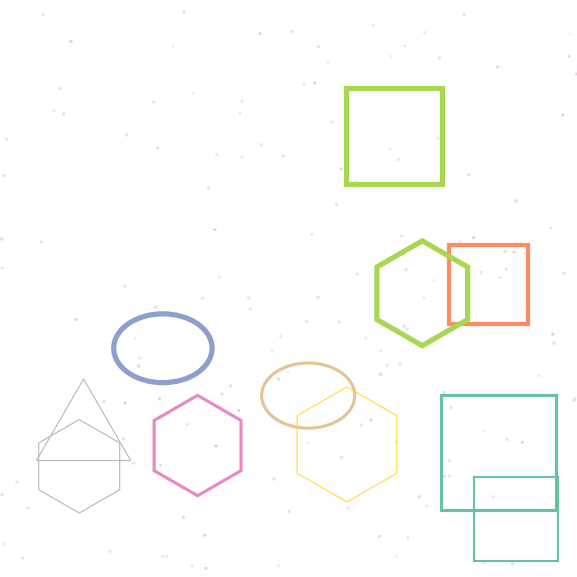[{"shape": "square", "thickness": 1, "radius": 0.37, "center": [0.893, 0.101]}, {"shape": "square", "thickness": 1.5, "radius": 0.5, "center": [0.863, 0.215]}, {"shape": "square", "thickness": 2, "radius": 0.34, "center": [0.846, 0.506]}, {"shape": "oval", "thickness": 2.5, "radius": 0.43, "center": [0.282, 0.396]}, {"shape": "hexagon", "thickness": 1.5, "radius": 0.43, "center": [0.342, 0.228]}, {"shape": "hexagon", "thickness": 2.5, "radius": 0.45, "center": [0.731, 0.491]}, {"shape": "square", "thickness": 2.5, "radius": 0.42, "center": [0.683, 0.764]}, {"shape": "hexagon", "thickness": 0.5, "radius": 0.5, "center": [0.601, 0.23]}, {"shape": "oval", "thickness": 1.5, "radius": 0.4, "center": [0.534, 0.314]}, {"shape": "hexagon", "thickness": 0.5, "radius": 0.4, "center": [0.137, 0.192]}, {"shape": "triangle", "thickness": 0.5, "radius": 0.47, "center": [0.145, 0.249]}]